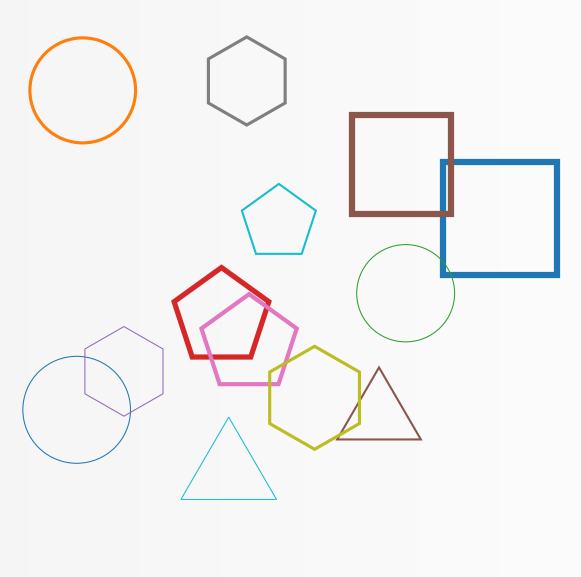[{"shape": "circle", "thickness": 0.5, "radius": 0.46, "center": [0.132, 0.29]}, {"shape": "square", "thickness": 3, "radius": 0.49, "center": [0.86, 0.62]}, {"shape": "circle", "thickness": 1.5, "radius": 0.45, "center": [0.142, 0.843]}, {"shape": "circle", "thickness": 0.5, "radius": 0.42, "center": [0.698, 0.491]}, {"shape": "pentagon", "thickness": 2.5, "radius": 0.43, "center": [0.381, 0.45]}, {"shape": "hexagon", "thickness": 0.5, "radius": 0.39, "center": [0.213, 0.356]}, {"shape": "triangle", "thickness": 1, "radius": 0.42, "center": [0.652, 0.28]}, {"shape": "square", "thickness": 3, "radius": 0.43, "center": [0.691, 0.715]}, {"shape": "pentagon", "thickness": 2, "radius": 0.43, "center": [0.429, 0.404]}, {"shape": "hexagon", "thickness": 1.5, "radius": 0.38, "center": [0.425, 0.859]}, {"shape": "hexagon", "thickness": 1.5, "radius": 0.45, "center": [0.541, 0.31]}, {"shape": "triangle", "thickness": 0.5, "radius": 0.48, "center": [0.393, 0.182]}, {"shape": "pentagon", "thickness": 1, "radius": 0.33, "center": [0.48, 0.614]}]